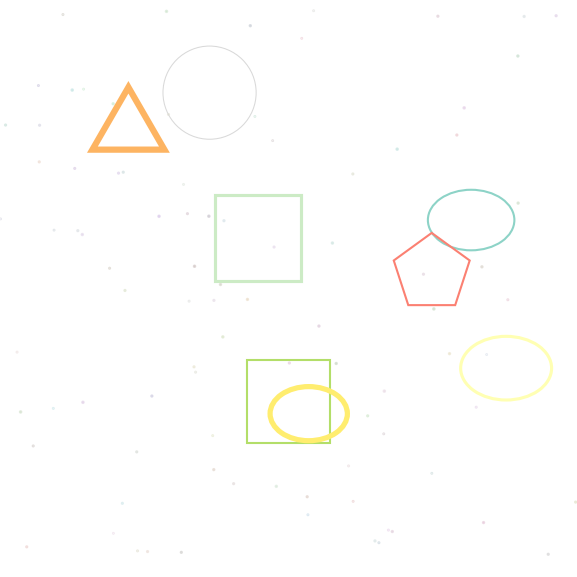[{"shape": "oval", "thickness": 1, "radius": 0.37, "center": [0.816, 0.618]}, {"shape": "oval", "thickness": 1.5, "radius": 0.39, "center": [0.876, 0.362]}, {"shape": "pentagon", "thickness": 1, "radius": 0.35, "center": [0.748, 0.527]}, {"shape": "triangle", "thickness": 3, "radius": 0.36, "center": [0.222, 0.776]}, {"shape": "square", "thickness": 1, "radius": 0.36, "center": [0.499, 0.304]}, {"shape": "circle", "thickness": 0.5, "radius": 0.4, "center": [0.363, 0.839]}, {"shape": "square", "thickness": 1.5, "radius": 0.37, "center": [0.447, 0.587]}, {"shape": "oval", "thickness": 2.5, "radius": 0.33, "center": [0.535, 0.283]}]